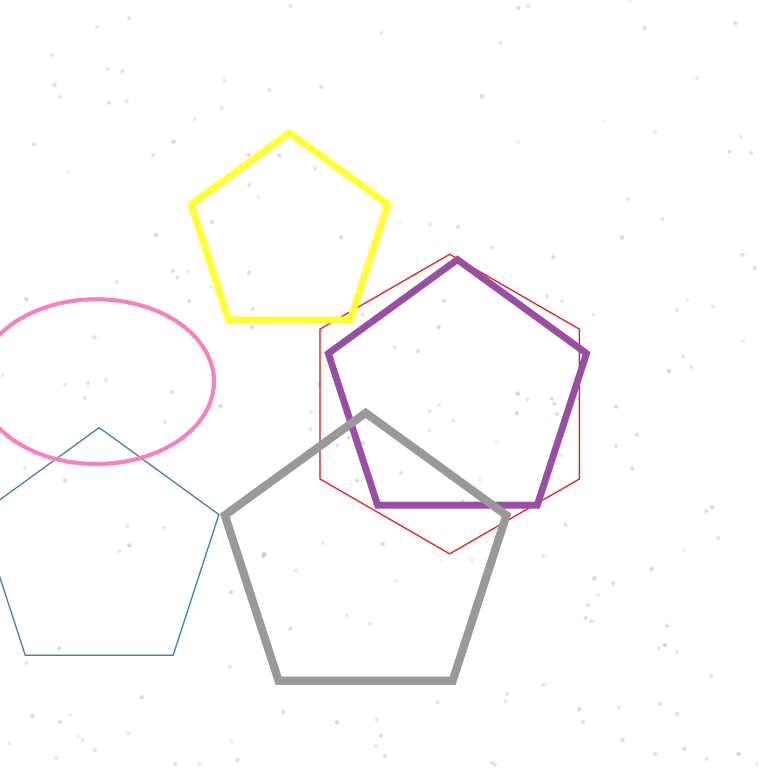[{"shape": "hexagon", "thickness": 0.5, "radius": 0.97, "center": [0.584, 0.475]}, {"shape": "pentagon", "thickness": 0.5, "radius": 0.82, "center": [0.129, 0.281]}, {"shape": "pentagon", "thickness": 2.5, "radius": 0.88, "center": [0.594, 0.487]}, {"shape": "pentagon", "thickness": 2.5, "radius": 0.67, "center": [0.376, 0.693]}, {"shape": "oval", "thickness": 1.5, "radius": 0.76, "center": [0.125, 0.504]}, {"shape": "pentagon", "thickness": 3, "radius": 0.96, "center": [0.475, 0.271]}]